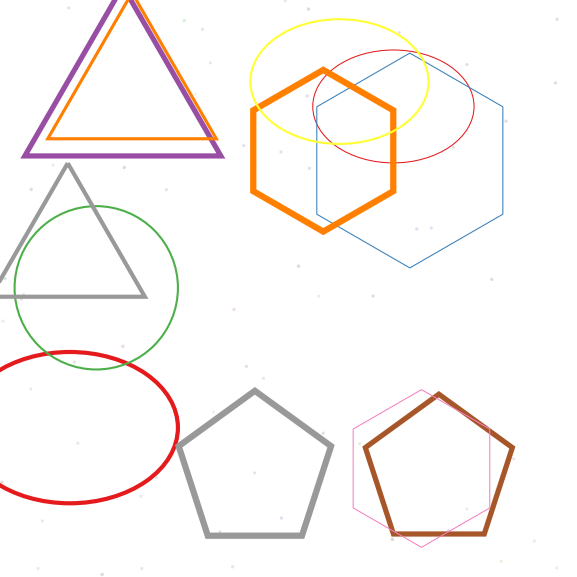[{"shape": "oval", "thickness": 0.5, "radius": 0.7, "center": [0.681, 0.815]}, {"shape": "oval", "thickness": 2, "radius": 0.94, "center": [0.121, 0.259]}, {"shape": "hexagon", "thickness": 0.5, "radius": 0.93, "center": [0.71, 0.721]}, {"shape": "circle", "thickness": 1, "radius": 0.71, "center": [0.167, 0.501]}, {"shape": "triangle", "thickness": 2.5, "radius": 0.98, "center": [0.213, 0.827]}, {"shape": "hexagon", "thickness": 3, "radius": 0.7, "center": [0.56, 0.738]}, {"shape": "triangle", "thickness": 1.5, "radius": 0.84, "center": [0.229, 0.843]}, {"shape": "oval", "thickness": 1, "radius": 0.77, "center": [0.588, 0.858]}, {"shape": "pentagon", "thickness": 2.5, "radius": 0.67, "center": [0.76, 0.183]}, {"shape": "hexagon", "thickness": 0.5, "radius": 0.68, "center": [0.73, 0.188]}, {"shape": "triangle", "thickness": 2, "radius": 0.77, "center": [0.117, 0.562]}, {"shape": "pentagon", "thickness": 3, "radius": 0.69, "center": [0.441, 0.184]}]